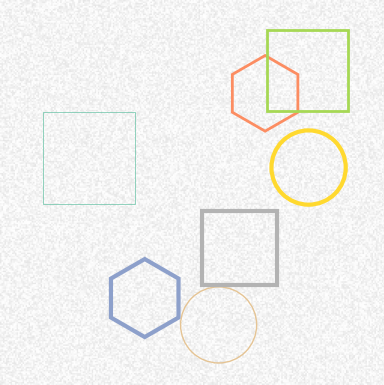[{"shape": "square", "thickness": 0.5, "radius": 0.6, "center": [0.231, 0.59]}, {"shape": "hexagon", "thickness": 2, "radius": 0.49, "center": [0.689, 0.758]}, {"shape": "hexagon", "thickness": 3, "radius": 0.51, "center": [0.376, 0.226]}, {"shape": "square", "thickness": 2, "radius": 0.53, "center": [0.798, 0.817]}, {"shape": "circle", "thickness": 3, "radius": 0.48, "center": [0.802, 0.565]}, {"shape": "circle", "thickness": 1, "radius": 0.49, "center": [0.568, 0.156]}, {"shape": "square", "thickness": 3, "radius": 0.48, "center": [0.621, 0.355]}]